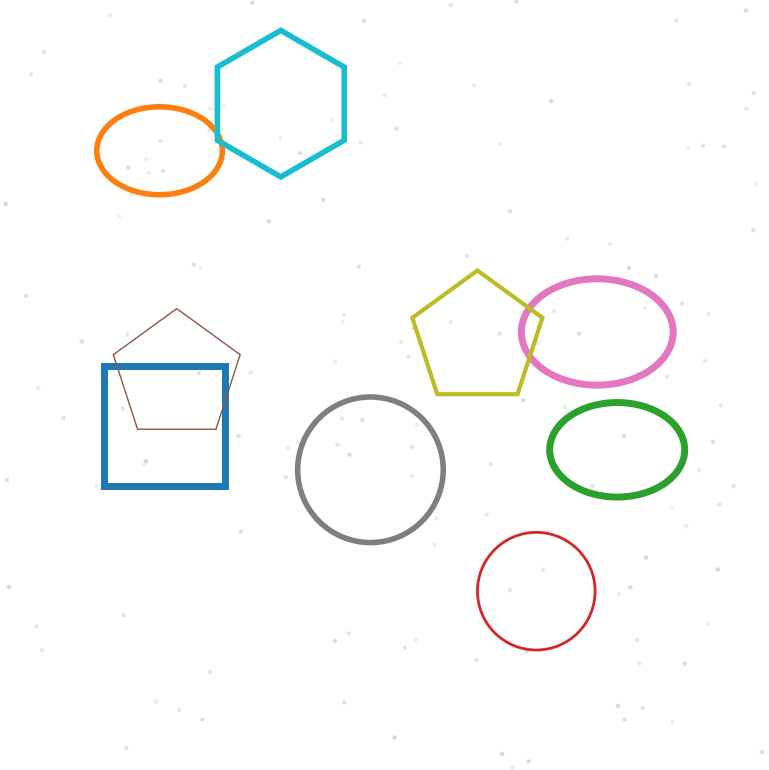[{"shape": "square", "thickness": 2.5, "radius": 0.39, "center": [0.214, 0.447]}, {"shape": "oval", "thickness": 2, "radius": 0.41, "center": [0.207, 0.804]}, {"shape": "oval", "thickness": 2.5, "radius": 0.44, "center": [0.802, 0.416]}, {"shape": "circle", "thickness": 1, "radius": 0.38, "center": [0.696, 0.232]}, {"shape": "pentagon", "thickness": 0.5, "radius": 0.43, "center": [0.23, 0.513]}, {"shape": "oval", "thickness": 2.5, "radius": 0.49, "center": [0.776, 0.569]}, {"shape": "circle", "thickness": 2, "radius": 0.47, "center": [0.481, 0.39]}, {"shape": "pentagon", "thickness": 1.5, "radius": 0.44, "center": [0.62, 0.56]}, {"shape": "hexagon", "thickness": 2, "radius": 0.48, "center": [0.365, 0.865]}]